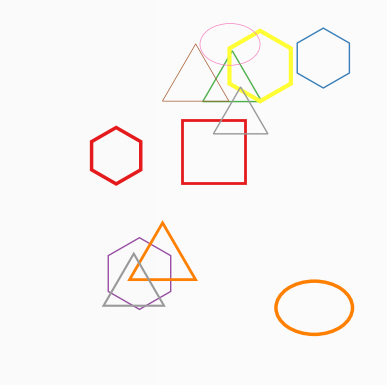[{"shape": "square", "thickness": 2, "radius": 0.4, "center": [0.551, 0.606]}, {"shape": "hexagon", "thickness": 2.5, "radius": 0.37, "center": [0.3, 0.596]}, {"shape": "hexagon", "thickness": 1, "radius": 0.39, "center": [0.834, 0.849]}, {"shape": "triangle", "thickness": 1, "radius": 0.44, "center": [0.599, 0.78]}, {"shape": "hexagon", "thickness": 1, "radius": 0.47, "center": [0.36, 0.289]}, {"shape": "oval", "thickness": 2.5, "radius": 0.49, "center": [0.811, 0.201]}, {"shape": "triangle", "thickness": 2, "radius": 0.49, "center": [0.42, 0.323]}, {"shape": "hexagon", "thickness": 3, "radius": 0.46, "center": [0.671, 0.829]}, {"shape": "triangle", "thickness": 0.5, "radius": 0.5, "center": [0.505, 0.787]}, {"shape": "oval", "thickness": 0.5, "radius": 0.39, "center": [0.594, 0.885]}, {"shape": "triangle", "thickness": 1, "radius": 0.41, "center": [0.621, 0.693]}, {"shape": "triangle", "thickness": 1.5, "radius": 0.45, "center": [0.345, 0.251]}]